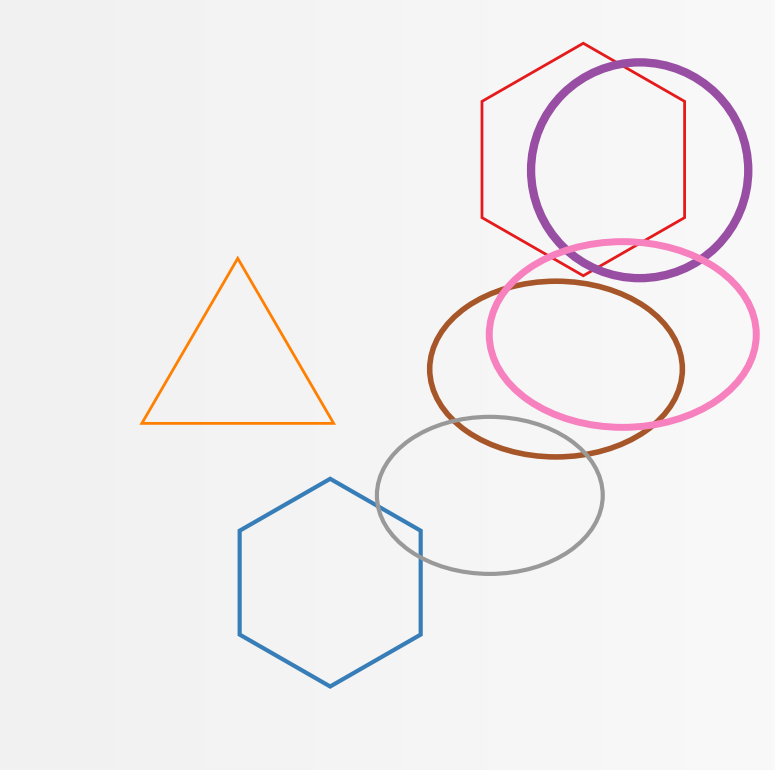[{"shape": "hexagon", "thickness": 1, "radius": 0.75, "center": [0.753, 0.793]}, {"shape": "hexagon", "thickness": 1.5, "radius": 0.67, "center": [0.426, 0.243]}, {"shape": "circle", "thickness": 3, "radius": 0.7, "center": [0.825, 0.779]}, {"shape": "triangle", "thickness": 1, "radius": 0.71, "center": [0.307, 0.522]}, {"shape": "oval", "thickness": 2, "radius": 0.82, "center": [0.717, 0.521]}, {"shape": "oval", "thickness": 2.5, "radius": 0.86, "center": [0.804, 0.566]}, {"shape": "oval", "thickness": 1.5, "radius": 0.73, "center": [0.632, 0.357]}]